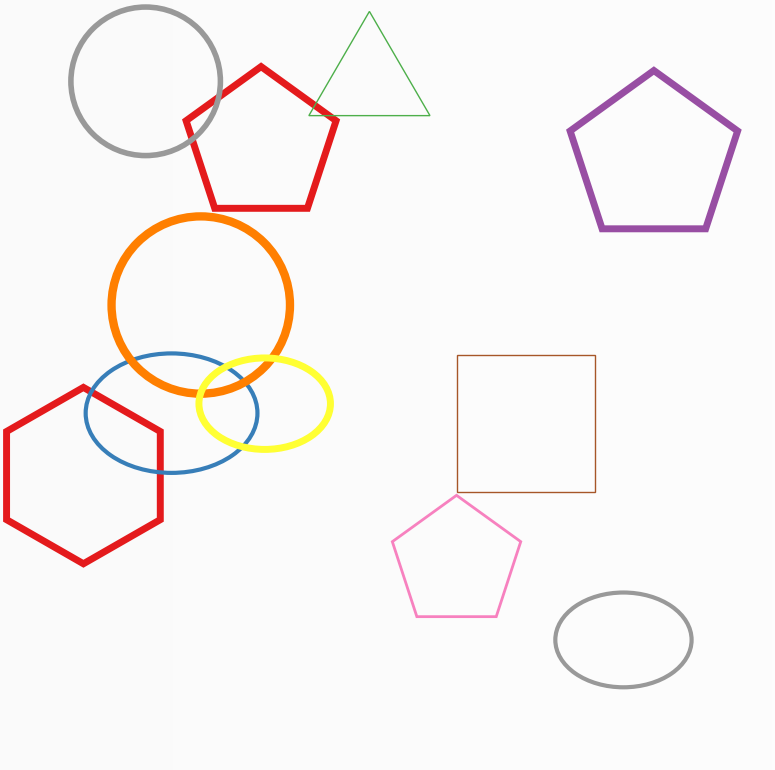[{"shape": "hexagon", "thickness": 2.5, "radius": 0.57, "center": [0.108, 0.382]}, {"shape": "pentagon", "thickness": 2.5, "radius": 0.51, "center": [0.337, 0.812]}, {"shape": "oval", "thickness": 1.5, "radius": 0.55, "center": [0.221, 0.463]}, {"shape": "triangle", "thickness": 0.5, "radius": 0.45, "center": [0.477, 0.895]}, {"shape": "pentagon", "thickness": 2.5, "radius": 0.57, "center": [0.844, 0.795]}, {"shape": "circle", "thickness": 3, "radius": 0.58, "center": [0.259, 0.604]}, {"shape": "oval", "thickness": 2.5, "radius": 0.42, "center": [0.342, 0.476]}, {"shape": "square", "thickness": 0.5, "radius": 0.45, "center": [0.679, 0.45]}, {"shape": "pentagon", "thickness": 1, "radius": 0.44, "center": [0.589, 0.27]}, {"shape": "oval", "thickness": 1.5, "radius": 0.44, "center": [0.804, 0.169]}, {"shape": "circle", "thickness": 2, "radius": 0.48, "center": [0.188, 0.894]}]